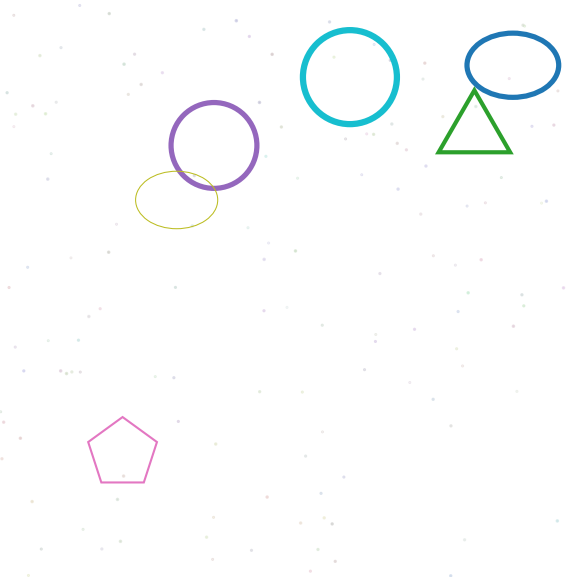[{"shape": "oval", "thickness": 2.5, "radius": 0.4, "center": [0.888, 0.886]}, {"shape": "triangle", "thickness": 2, "radius": 0.36, "center": [0.821, 0.771]}, {"shape": "circle", "thickness": 2.5, "radius": 0.37, "center": [0.371, 0.747]}, {"shape": "pentagon", "thickness": 1, "radius": 0.31, "center": [0.212, 0.214]}, {"shape": "oval", "thickness": 0.5, "radius": 0.36, "center": [0.306, 0.653]}, {"shape": "circle", "thickness": 3, "radius": 0.41, "center": [0.606, 0.866]}]